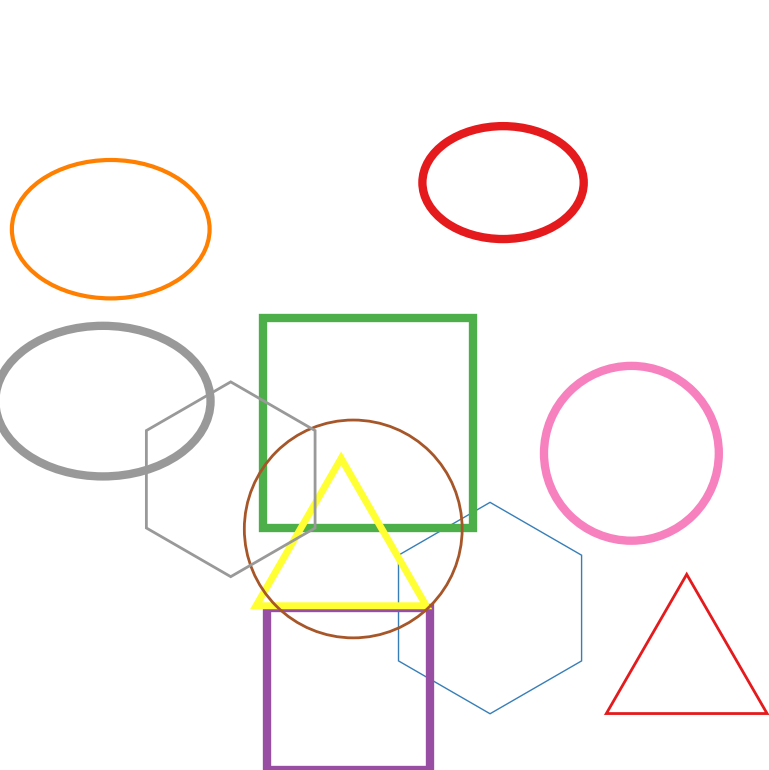[{"shape": "oval", "thickness": 3, "radius": 0.52, "center": [0.653, 0.763]}, {"shape": "triangle", "thickness": 1, "radius": 0.6, "center": [0.892, 0.134]}, {"shape": "hexagon", "thickness": 0.5, "radius": 0.69, "center": [0.636, 0.21]}, {"shape": "square", "thickness": 3, "radius": 0.68, "center": [0.478, 0.451]}, {"shape": "square", "thickness": 3, "radius": 0.53, "center": [0.453, 0.105]}, {"shape": "oval", "thickness": 1.5, "radius": 0.64, "center": [0.144, 0.702]}, {"shape": "triangle", "thickness": 2.5, "radius": 0.64, "center": [0.443, 0.277]}, {"shape": "circle", "thickness": 1, "radius": 0.71, "center": [0.459, 0.313]}, {"shape": "circle", "thickness": 3, "radius": 0.57, "center": [0.82, 0.411]}, {"shape": "hexagon", "thickness": 1, "radius": 0.63, "center": [0.3, 0.378]}, {"shape": "oval", "thickness": 3, "radius": 0.7, "center": [0.134, 0.479]}]